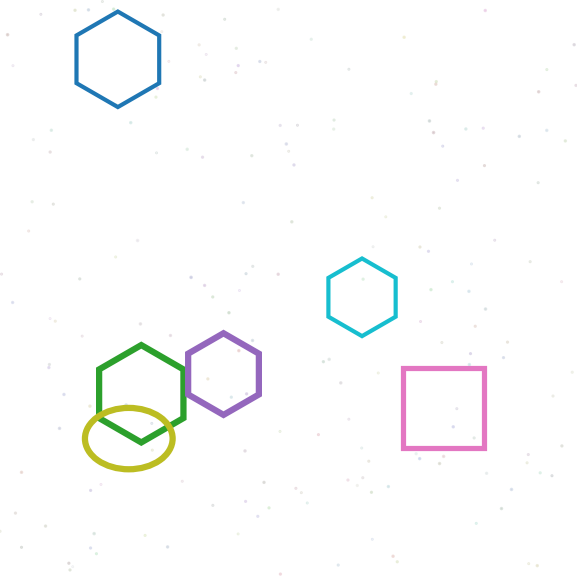[{"shape": "hexagon", "thickness": 2, "radius": 0.41, "center": [0.204, 0.896]}, {"shape": "hexagon", "thickness": 3, "radius": 0.42, "center": [0.245, 0.317]}, {"shape": "hexagon", "thickness": 3, "radius": 0.35, "center": [0.387, 0.351]}, {"shape": "square", "thickness": 2.5, "radius": 0.35, "center": [0.767, 0.293]}, {"shape": "oval", "thickness": 3, "radius": 0.38, "center": [0.223, 0.24]}, {"shape": "hexagon", "thickness": 2, "radius": 0.34, "center": [0.627, 0.484]}]